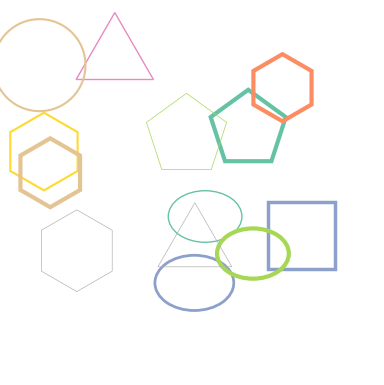[{"shape": "oval", "thickness": 1, "radius": 0.48, "center": [0.533, 0.438]}, {"shape": "pentagon", "thickness": 3, "radius": 0.51, "center": [0.645, 0.664]}, {"shape": "hexagon", "thickness": 3, "radius": 0.44, "center": [0.734, 0.772]}, {"shape": "square", "thickness": 2.5, "radius": 0.44, "center": [0.782, 0.388]}, {"shape": "oval", "thickness": 2, "radius": 0.51, "center": [0.505, 0.265]}, {"shape": "triangle", "thickness": 1, "radius": 0.58, "center": [0.298, 0.851]}, {"shape": "oval", "thickness": 3, "radius": 0.47, "center": [0.657, 0.341]}, {"shape": "pentagon", "thickness": 0.5, "radius": 0.55, "center": [0.484, 0.648]}, {"shape": "hexagon", "thickness": 1.5, "radius": 0.5, "center": [0.114, 0.606]}, {"shape": "circle", "thickness": 1.5, "radius": 0.6, "center": [0.103, 0.831]}, {"shape": "hexagon", "thickness": 3, "radius": 0.45, "center": [0.131, 0.551]}, {"shape": "triangle", "thickness": 0.5, "radius": 0.55, "center": [0.506, 0.362]}, {"shape": "hexagon", "thickness": 0.5, "radius": 0.53, "center": [0.2, 0.349]}]